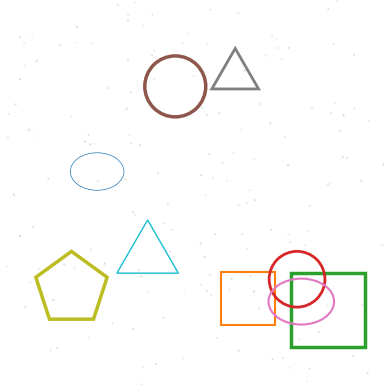[{"shape": "oval", "thickness": 0.5, "radius": 0.35, "center": [0.252, 0.554]}, {"shape": "square", "thickness": 1.5, "radius": 0.35, "center": [0.644, 0.225]}, {"shape": "square", "thickness": 2.5, "radius": 0.48, "center": [0.852, 0.196]}, {"shape": "circle", "thickness": 2, "radius": 0.36, "center": [0.772, 0.275]}, {"shape": "circle", "thickness": 2.5, "radius": 0.4, "center": [0.455, 0.776]}, {"shape": "oval", "thickness": 1.5, "radius": 0.43, "center": [0.783, 0.217]}, {"shape": "triangle", "thickness": 2, "radius": 0.35, "center": [0.611, 0.804]}, {"shape": "pentagon", "thickness": 2.5, "radius": 0.49, "center": [0.186, 0.25]}, {"shape": "triangle", "thickness": 1, "radius": 0.46, "center": [0.383, 0.337]}]